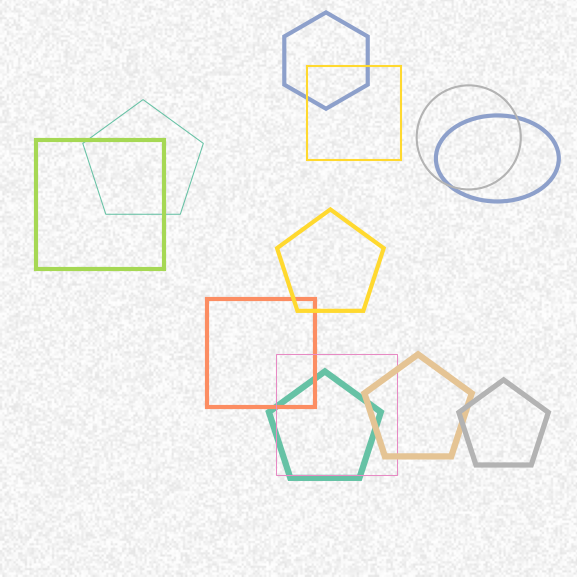[{"shape": "pentagon", "thickness": 0.5, "radius": 0.55, "center": [0.248, 0.717]}, {"shape": "pentagon", "thickness": 3, "radius": 0.51, "center": [0.563, 0.254]}, {"shape": "square", "thickness": 2, "radius": 0.47, "center": [0.452, 0.388]}, {"shape": "oval", "thickness": 2, "radius": 0.53, "center": [0.861, 0.725]}, {"shape": "hexagon", "thickness": 2, "radius": 0.42, "center": [0.565, 0.894]}, {"shape": "square", "thickness": 0.5, "radius": 0.52, "center": [0.582, 0.281]}, {"shape": "square", "thickness": 2, "radius": 0.55, "center": [0.172, 0.645]}, {"shape": "pentagon", "thickness": 2, "radius": 0.49, "center": [0.572, 0.539]}, {"shape": "square", "thickness": 1, "radius": 0.41, "center": [0.613, 0.803]}, {"shape": "pentagon", "thickness": 3, "radius": 0.49, "center": [0.724, 0.288]}, {"shape": "pentagon", "thickness": 2.5, "radius": 0.41, "center": [0.872, 0.26]}, {"shape": "circle", "thickness": 1, "radius": 0.45, "center": [0.812, 0.761]}]